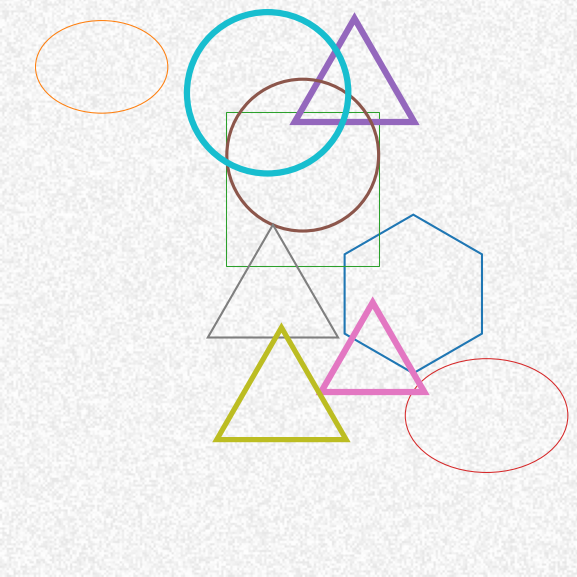[{"shape": "hexagon", "thickness": 1, "radius": 0.69, "center": [0.716, 0.49]}, {"shape": "oval", "thickness": 0.5, "radius": 0.57, "center": [0.176, 0.883]}, {"shape": "square", "thickness": 0.5, "radius": 0.66, "center": [0.524, 0.672]}, {"shape": "oval", "thickness": 0.5, "radius": 0.7, "center": [0.843, 0.28]}, {"shape": "triangle", "thickness": 3, "radius": 0.6, "center": [0.614, 0.848]}, {"shape": "circle", "thickness": 1.5, "radius": 0.66, "center": [0.524, 0.731]}, {"shape": "triangle", "thickness": 3, "radius": 0.52, "center": [0.645, 0.372]}, {"shape": "triangle", "thickness": 1, "radius": 0.65, "center": [0.473, 0.48]}, {"shape": "triangle", "thickness": 2.5, "radius": 0.65, "center": [0.487, 0.303]}, {"shape": "circle", "thickness": 3, "radius": 0.7, "center": [0.463, 0.838]}]